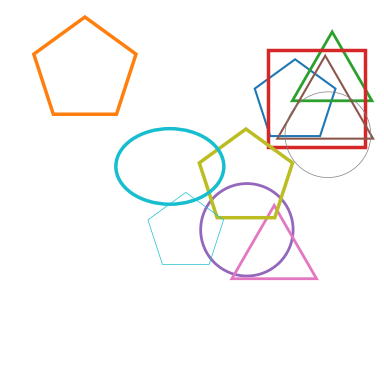[{"shape": "pentagon", "thickness": 1.5, "radius": 0.55, "center": [0.767, 0.736]}, {"shape": "pentagon", "thickness": 2.5, "radius": 0.7, "center": [0.221, 0.816]}, {"shape": "triangle", "thickness": 2, "radius": 0.6, "center": [0.863, 0.798]}, {"shape": "square", "thickness": 2.5, "radius": 0.63, "center": [0.823, 0.744]}, {"shape": "circle", "thickness": 2, "radius": 0.6, "center": [0.641, 0.403]}, {"shape": "triangle", "thickness": 1.5, "radius": 0.72, "center": [0.845, 0.712]}, {"shape": "triangle", "thickness": 2, "radius": 0.63, "center": [0.712, 0.34]}, {"shape": "circle", "thickness": 0.5, "radius": 0.56, "center": [0.852, 0.65]}, {"shape": "pentagon", "thickness": 2.5, "radius": 0.64, "center": [0.639, 0.538]}, {"shape": "oval", "thickness": 2.5, "radius": 0.7, "center": [0.441, 0.568]}, {"shape": "pentagon", "thickness": 0.5, "radius": 0.52, "center": [0.483, 0.397]}]